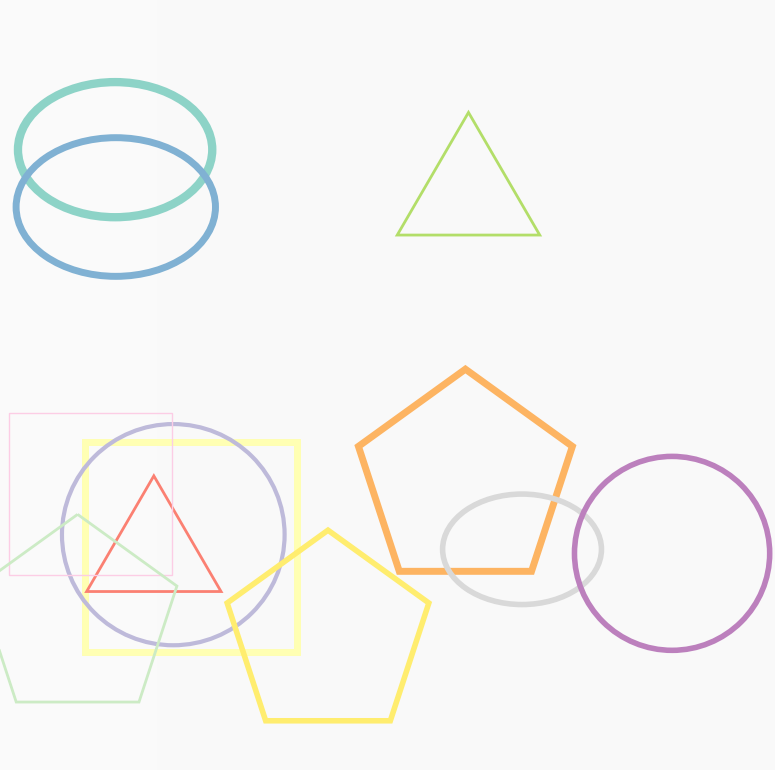[{"shape": "oval", "thickness": 3, "radius": 0.63, "center": [0.149, 0.806]}, {"shape": "square", "thickness": 2.5, "radius": 0.68, "center": [0.246, 0.29]}, {"shape": "circle", "thickness": 1.5, "radius": 0.72, "center": [0.224, 0.306]}, {"shape": "triangle", "thickness": 1, "radius": 0.5, "center": [0.198, 0.282]}, {"shape": "oval", "thickness": 2.5, "radius": 0.64, "center": [0.149, 0.731]}, {"shape": "pentagon", "thickness": 2.5, "radius": 0.73, "center": [0.601, 0.375]}, {"shape": "triangle", "thickness": 1, "radius": 0.53, "center": [0.604, 0.748]}, {"shape": "square", "thickness": 0.5, "radius": 0.53, "center": [0.116, 0.359]}, {"shape": "oval", "thickness": 2, "radius": 0.51, "center": [0.674, 0.287]}, {"shape": "circle", "thickness": 2, "radius": 0.63, "center": [0.867, 0.281]}, {"shape": "pentagon", "thickness": 1, "radius": 0.67, "center": [0.1, 0.197]}, {"shape": "pentagon", "thickness": 2, "radius": 0.68, "center": [0.423, 0.175]}]